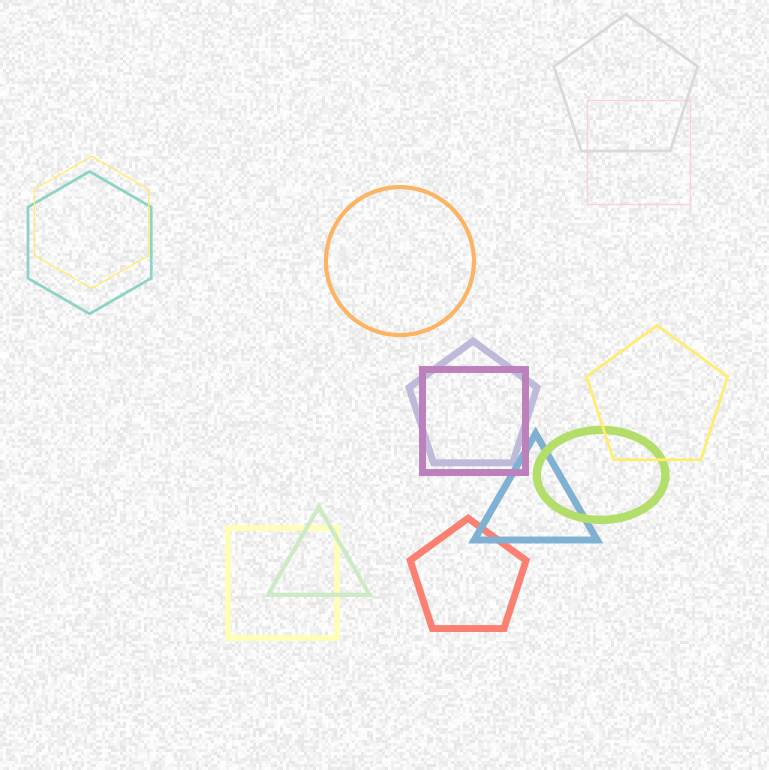[{"shape": "hexagon", "thickness": 1, "radius": 0.46, "center": [0.116, 0.685]}, {"shape": "square", "thickness": 2, "radius": 0.36, "center": [0.367, 0.243]}, {"shape": "pentagon", "thickness": 2.5, "radius": 0.44, "center": [0.614, 0.47]}, {"shape": "pentagon", "thickness": 2.5, "radius": 0.4, "center": [0.608, 0.248]}, {"shape": "triangle", "thickness": 2.5, "radius": 0.46, "center": [0.696, 0.345]}, {"shape": "circle", "thickness": 1.5, "radius": 0.48, "center": [0.519, 0.661]}, {"shape": "oval", "thickness": 3, "radius": 0.42, "center": [0.781, 0.383]}, {"shape": "square", "thickness": 0.5, "radius": 0.34, "center": [0.829, 0.803]}, {"shape": "pentagon", "thickness": 1, "radius": 0.49, "center": [0.813, 0.883]}, {"shape": "square", "thickness": 2.5, "radius": 0.33, "center": [0.615, 0.453]}, {"shape": "triangle", "thickness": 1.5, "radius": 0.38, "center": [0.414, 0.266]}, {"shape": "hexagon", "thickness": 0.5, "radius": 0.43, "center": [0.119, 0.711]}, {"shape": "pentagon", "thickness": 1, "radius": 0.48, "center": [0.853, 0.481]}]